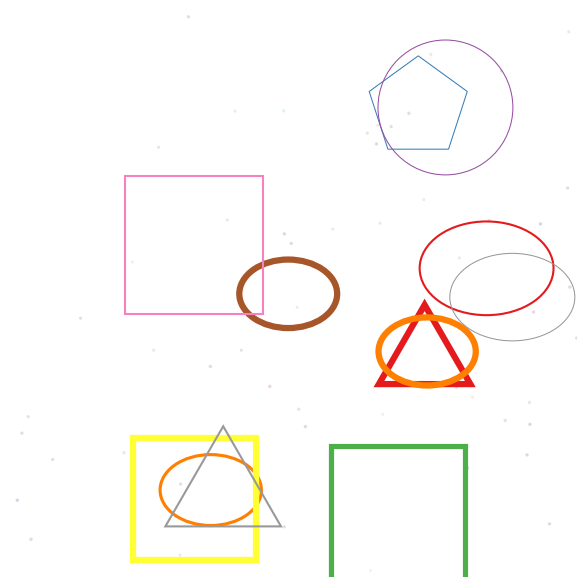[{"shape": "triangle", "thickness": 3, "radius": 0.46, "center": [0.735, 0.38]}, {"shape": "oval", "thickness": 1, "radius": 0.58, "center": [0.843, 0.535]}, {"shape": "pentagon", "thickness": 0.5, "radius": 0.45, "center": [0.724, 0.813]}, {"shape": "square", "thickness": 2.5, "radius": 0.58, "center": [0.689, 0.11]}, {"shape": "circle", "thickness": 0.5, "radius": 0.58, "center": [0.771, 0.813]}, {"shape": "oval", "thickness": 3, "radius": 0.42, "center": [0.74, 0.391]}, {"shape": "oval", "thickness": 1.5, "radius": 0.44, "center": [0.365, 0.151]}, {"shape": "square", "thickness": 3, "radius": 0.53, "center": [0.337, 0.135]}, {"shape": "oval", "thickness": 3, "radius": 0.42, "center": [0.499, 0.49]}, {"shape": "square", "thickness": 1, "radius": 0.6, "center": [0.336, 0.575]}, {"shape": "triangle", "thickness": 1, "radius": 0.58, "center": [0.386, 0.145]}, {"shape": "oval", "thickness": 0.5, "radius": 0.54, "center": [0.887, 0.485]}]